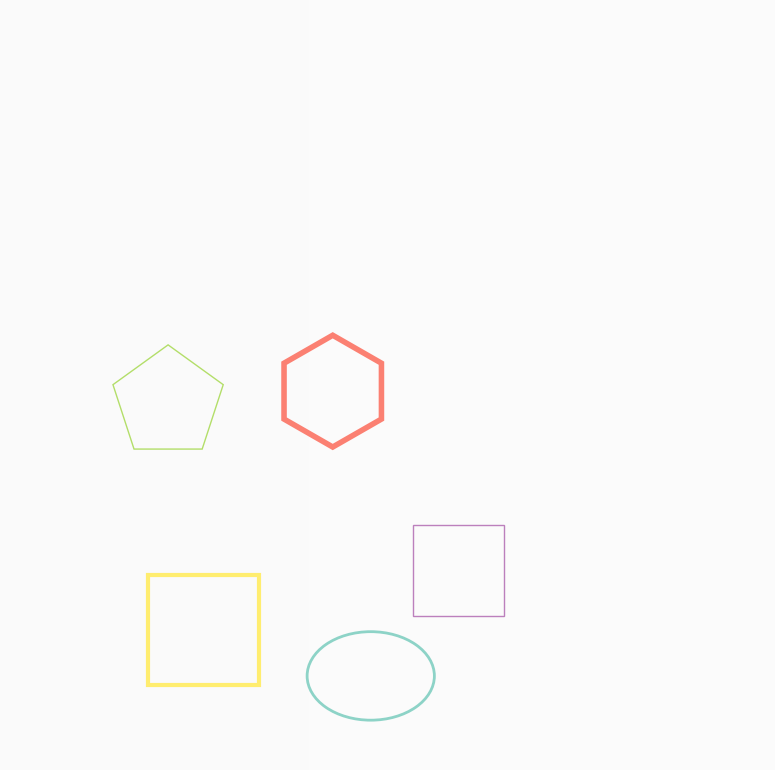[{"shape": "oval", "thickness": 1, "radius": 0.41, "center": [0.478, 0.122]}, {"shape": "hexagon", "thickness": 2, "radius": 0.36, "center": [0.429, 0.492]}, {"shape": "pentagon", "thickness": 0.5, "radius": 0.37, "center": [0.217, 0.477]}, {"shape": "square", "thickness": 0.5, "radius": 0.29, "center": [0.592, 0.259]}, {"shape": "square", "thickness": 1.5, "radius": 0.36, "center": [0.263, 0.181]}]